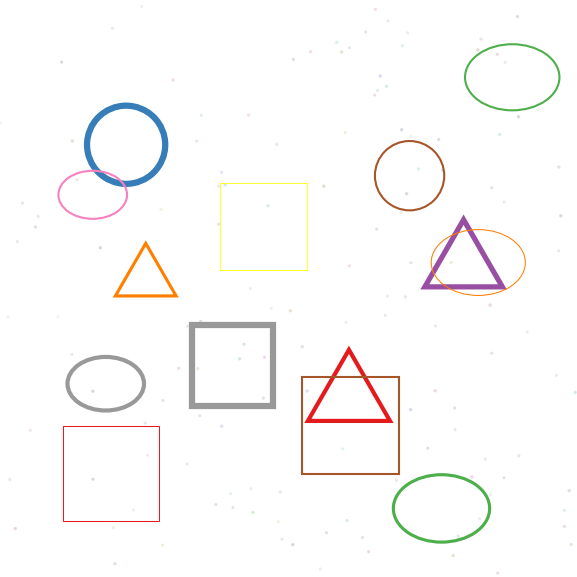[{"shape": "square", "thickness": 0.5, "radius": 0.41, "center": [0.193, 0.179]}, {"shape": "triangle", "thickness": 2, "radius": 0.41, "center": [0.604, 0.311]}, {"shape": "circle", "thickness": 3, "radius": 0.34, "center": [0.218, 0.748]}, {"shape": "oval", "thickness": 1.5, "radius": 0.42, "center": [0.765, 0.119]}, {"shape": "oval", "thickness": 1, "radius": 0.41, "center": [0.887, 0.865]}, {"shape": "triangle", "thickness": 2.5, "radius": 0.39, "center": [0.803, 0.541]}, {"shape": "triangle", "thickness": 1.5, "radius": 0.3, "center": [0.252, 0.517]}, {"shape": "oval", "thickness": 0.5, "radius": 0.41, "center": [0.828, 0.545]}, {"shape": "square", "thickness": 0.5, "radius": 0.38, "center": [0.456, 0.607]}, {"shape": "circle", "thickness": 1, "radius": 0.3, "center": [0.709, 0.695]}, {"shape": "square", "thickness": 1, "radius": 0.42, "center": [0.607, 0.262]}, {"shape": "oval", "thickness": 1, "radius": 0.3, "center": [0.161, 0.662]}, {"shape": "square", "thickness": 3, "radius": 0.35, "center": [0.402, 0.366]}, {"shape": "oval", "thickness": 2, "radius": 0.33, "center": [0.183, 0.335]}]